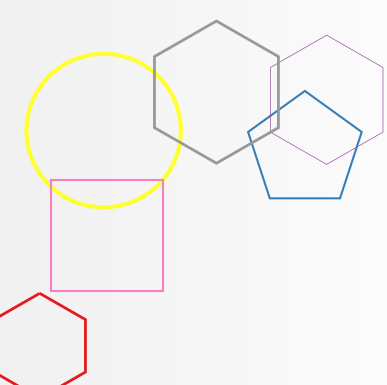[{"shape": "hexagon", "thickness": 2, "radius": 0.68, "center": [0.102, 0.102]}, {"shape": "pentagon", "thickness": 1.5, "radius": 0.77, "center": [0.787, 0.61]}, {"shape": "hexagon", "thickness": 0.5, "radius": 0.84, "center": [0.843, 0.741]}, {"shape": "circle", "thickness": 3, "radius": 1.0, "center": [0.268, 0.661]}, {"shape": "square", "thickness": 1.5, "radius": 0.72, "center": [0.276, 0.388]}, {"shape": "hexagon", "thickness": 2, "radius": 0.92, "center": [0.559, 0.761]}]